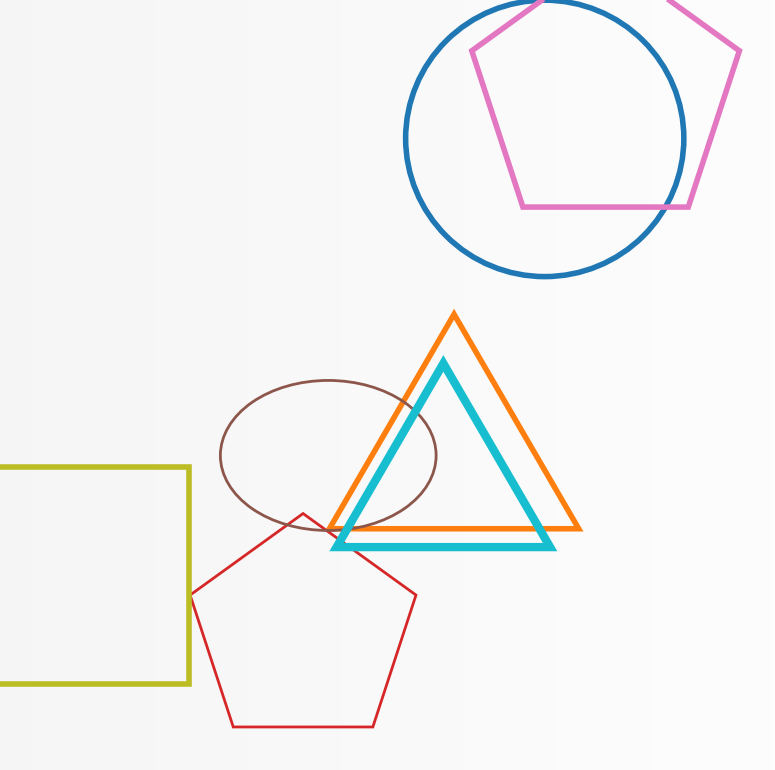[{"shape": "circle", "thickness": 2, "radius": 0.9, "center": [0.703, 0.82]}, {"shape": "triangle", "thickness": 2, "radius": 0.93, "center": [0.586, 0.406]}, {"shape": "pentagon", "thickness": 1, "radius": 0.77, "center": [0.391, 0.18]}, {"shape": "oval", "thickness": 1, "radius": 0.7, "center": [0.424, 0.408]}, {"shape": "pentagon", "thickness": 2, "radius": 0.91, "center": [0.781, 0.878]}, {"shape": "square", "thickness": 2, "radius": 0.7, "center": [0.103, 0.252]}, {"shape": "triangle", "thickness": 3, "radius": 0.8, "center": [0.572, 0.369]}]